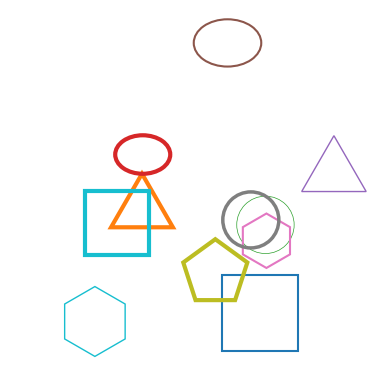[{"shape": "square", "thickness": 1.5, "radius": 0.49, "center": [0.676, 0.188]}, {"shape": "triangle", "thickness": 3, "radius": 0.46, "center": [0.369, 0.456]}, {"shape": "circle", "thickness": 0.5, "radius": 0.37, "center": [0.689, 0.416]}, {"shape": "oval", "thickness": 3, "radius": 0.36, "center": [0.371, 0.599]}, {"shape": "triangle", "thickness": 1, "radius": 0.48, "center": [0.867, 0.551]}, {"shape": "oval", "thickness": 1.5, "radius": 0.44, "center": [0.591, 0.889]}, {"shape": "hexagon", "thickness": 1.5, "radius": 0.35, "center": [0.692, 0.375]}, {"shape": "circle", "thickness": 2.5, "radius": 0.36, "center": [0.651, 0.429]}, {"shape": "pentagon", "thickness": 3, "radius": 0.44, "center": [0.559, 0.291]}, {"shape": "hexagon", "thickness": 1, "radius": 0.45, "center": [0.246, 0.165]}, {"shape": "square", "thickness": 3, "radius": 0.42, "center": [0.303, 0.42]}]